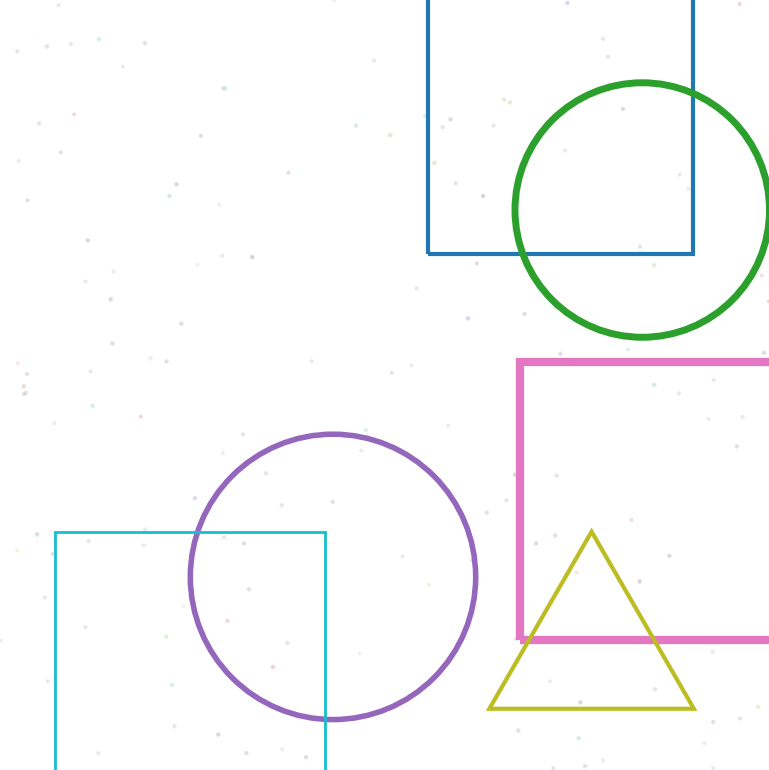[{"shape": "square", "thickness": 1.5, "radius": 0.86, "center": [0.728, 0.842]}, {"shape": "circle", "thickness": 2.5, "radius": 0.83, "center": [0.834, 0.727]}, {"shape": "circle", "thickness": 2, "radius": 0.93, "center": [0.432, 0.251]}, {"shape": "square", "thickness": 3, "radius": 0.9, "center": [0.856, 0.349]}, {"shape": "triangle", "thickness": 1.5, "radius": 0.77, "center": [0.768, 0.156]}, {"shape": "square", "thickness": 1, "radius": 0.88, "center": [0.247, 0.134]}]